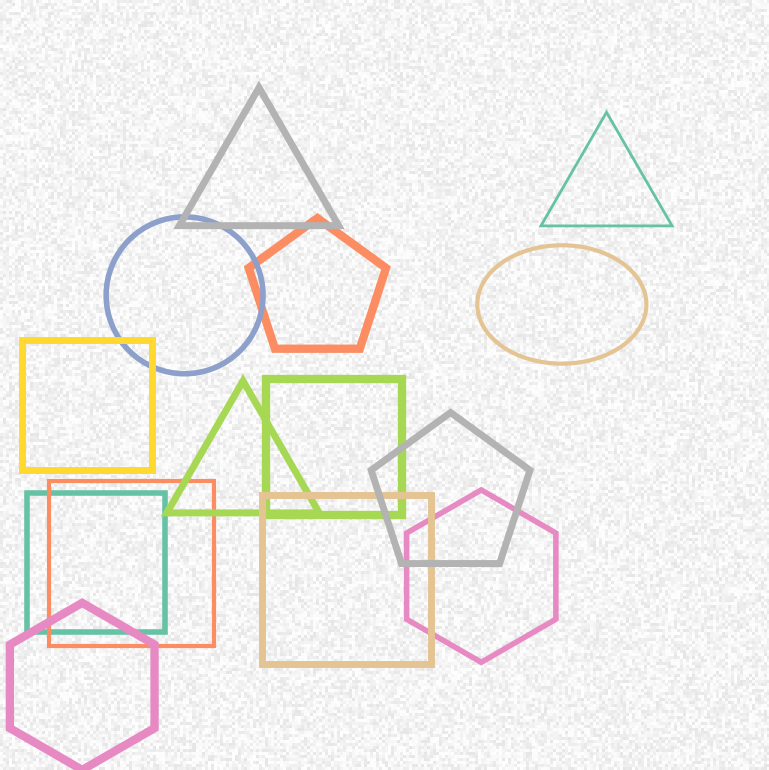[{"shape": "square", "thickness": 2, "radius": 0.45, "center": [0.125, 0.27]}, {"shape": "triangle", "thickness": 1, "radius": 0.49, "center": [0.788, 0.756]}, {"shape": "pentagon", "thickness": 3, "radius": 0.47, "center": [0.412, 0.623]}, {"shape": "square", "thickness": 1.5, "radius": 0.54, "center": [0.17, 0.268]}, {"shape": "circle", "thickness": 2, "radius": 0.51, "center": [0.24, 0.616]}, {"shape": "hexagon", "thickness": 3, "radius": 0.54, "center": [0.107, 0.109]}, {"shape": "hexagon", "thickness": 2, "radius": 0.56, "center": [0.625, 0.252]}, {"shape": "triangle", "thickness": 2.5, "radius": 0.57, "center": [0.316, 0.391]}, {"shape": "square", "thickness": 3, "radius": 0.44, "center": [0.434, 0.42]}, {"shape": "square", "thickness": 2.5, "radius": 0.42, "center": [0.113, 0.474]}, {"shape": "square", "thickness": 2.5, "radius": 0.55, "center": [0.45, 0.247]}, {"shape": "oval", "thickness": 1.5, "radius": 0.55, "center": [0.73, 0.605]}, {"shape": "triangle", "thickness": 2.5, "radius": 0.6, "center": [0.336, 0.767]}, {"shape": "pentagon", "thickness": 2.5, "radius": 0.54, "center": [0.585, 0.356]}]